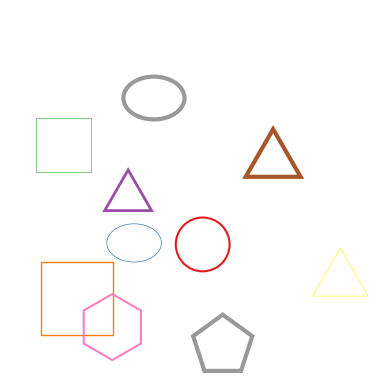[{"shape": "circle", "thickness": 1.5, "radius": 0.35, "center": [0.526, 0.365]}, {"shape": "oval", "thickness": 0.5, "radius": 0.35, "center": [0.348, 0.369]}, {"shape": "square", "thickness": 0.5, "radius": 0.35, "center": [0.165, 0.624]}, {"shape": "triangle", "thickness": 2, "radius": 0.35, "center": [0.333, 0.488]}, {"shape": "square", "thickness": 1, "radius": 0.47, "center": [0.2, 0.224]}, {"shape": "triangle", "thickness": 0.5, "radius": 0.42, "center": [0.884, 0.272]}, {"shape": "triangle", "thickness": 3, "radius": 0.41, "center": [0.709, 0.582]}, {"shape": "hexagon", "thickness": 1.5, "radius": 0.43, "center": [0.292, 0.151]}, {"shape": "oval", "thickness": 3, "radius": 0.4, "center": [0.4, 0.745]}, {"shape": "pentagon", "thickness": 3, "radius": 0.4, "center": [0.579, 0.102]}]